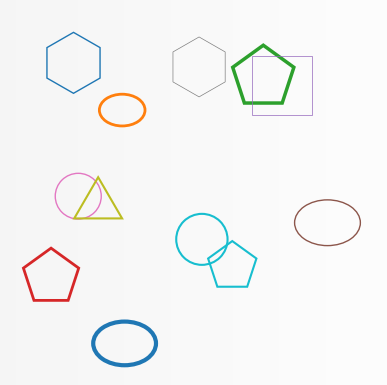[{"shape": "oval", "thickness": 3, "radius": 0.41, "center": [0.322, 0.108]}, {"shape": "hexagon", "thickness": 1, "radius": 0.4, "center": [0.19, 0.837]}, {"shape": "oval", "thickness": 2, "radius": 0.29, "center": [0.315, 0.714]}, {"shape": "pentagon", "thickness": 2.5, "radius": 0.41, "center": [0.679, 0.799]}, {"shape": "pentagon", "thickness": 2, "radius": 0.38, "center": [0.132, 0.28]}, {"shape": "square", "thickness": 0.5, "radius": 0.39, "center": [0.728, 0.777]}, {"shape": "oval", "thickness": 1, "radius": 0.42, "center": [0.845, 0.421]}, {"shape": "circle", "thickness": 1, "radius": 0.3, "center": [0.202, 0.49]}, {"shape": "hexagon", "thickness": 0.5, "radius": 0.39, "center": [0.514, 0.826]}, {"shape": "triangle", "thickness": 1.5, "radius": 0.36, "center": [0.253, 0.468]}, {"shape": "pentagon", "thickness": 1.5, "radius": 0.33, "center": [0.599, 0.308]}, {"shape": "circle", "thickness": 1.5, "radius": 0.33, "center": [0.521, 0.378]}]